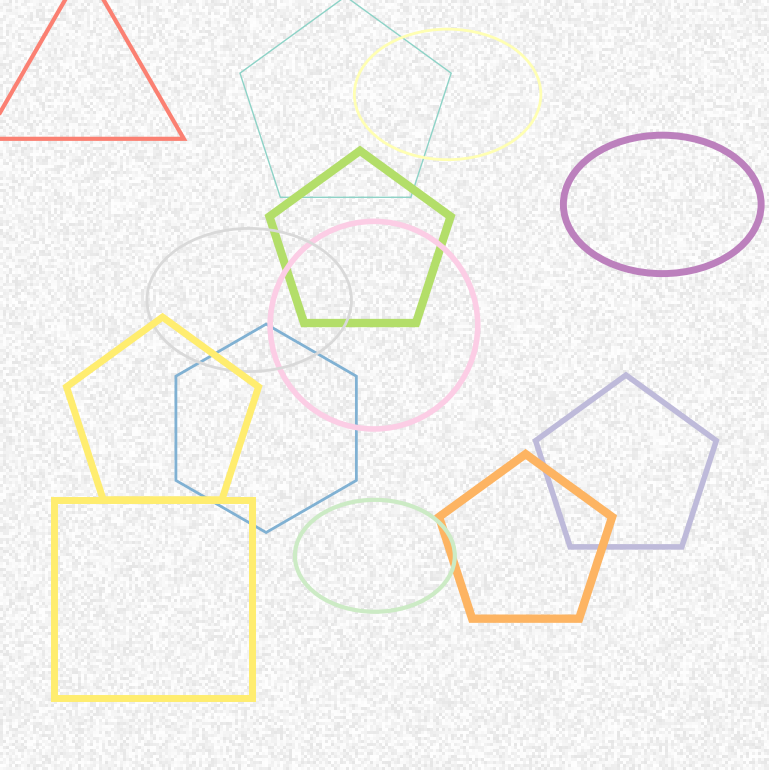[{"shape": "pentagon", "thickness": 0.5, "radius": 0.72, "center": [0.449, 0.86]}, {"shape": "oval", "thickness": 1, "radius": 0.61, "center": [0.581, 0.877]}, {"shape": "pentagon", "thickness": 2, "radius": 0.62, "center": [0.813, 0.39]}, {"shape": "triangle", "thickness": 1.5, "radius": 0.75, "center": [0.11, 0.894]}, {"shape": "hexagon", "thickness": 1, "radius": 0.68, "center": [0.346, 0.444]}, {"shape": "pentagon", "thickness": 3, "radius": 0.59, "center": [0.683, 0.292]}, {"shape": "pentagon", "thickness": 3, "radius": 0.62, "center": [0.468, 0.681]}, {"shape": "circle", "thickness": 2, "radius": 0.67, "center": [0.486, 0.578]}, {"shape": "oval", "thickness": 1, "radius": 0.66, "center": [0.324, 0.61]}, {"shape": "oval", "thickness": 2.5, "radius": 0.64, "center": [0.86, 0.735]}, {"shape": "oval", "thickness": 1.5, "radius": 0.52, "center": [0.487, 0.278]}, {"shape": "pentagon", "thickness": 2.5, "radius": 0.66, "center": [0.211, 0.457]}, {"shape": "square", "thickness": 2.5, "radius": 0.64, "center": [0.198, 0.222]}]